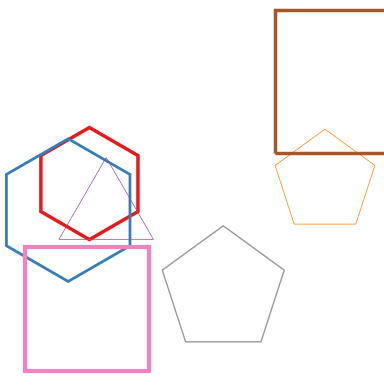[{"shape": "hexagon", "thickness": 2.5, "radius": 0.73, "center": [0.232, 0.523]}, {"shape": "hexagon", "thickness": 2, "radius": 0.93, "center": [0.177, 0.454]}, {"shape": "triangle", "thickness": 0.5, "radius": 0.71, "center": [0.276, 0.449]}, {"shape": "pentagon", "thickness": 0.5, "radius": 0.68, "center": [0.844, 0.528]}, {"shape": "square", "thickness": 2.5, "radius": 0.93, "center": [0.899, 0.789]}, {"shape": "square", "thickness": 3, "radius": 0.81, "center": [0.226, 0.197]}, {"shape": "pentagon", "thickness": 1, "radius": 0.83, "center": [0.58, 0.247]}]